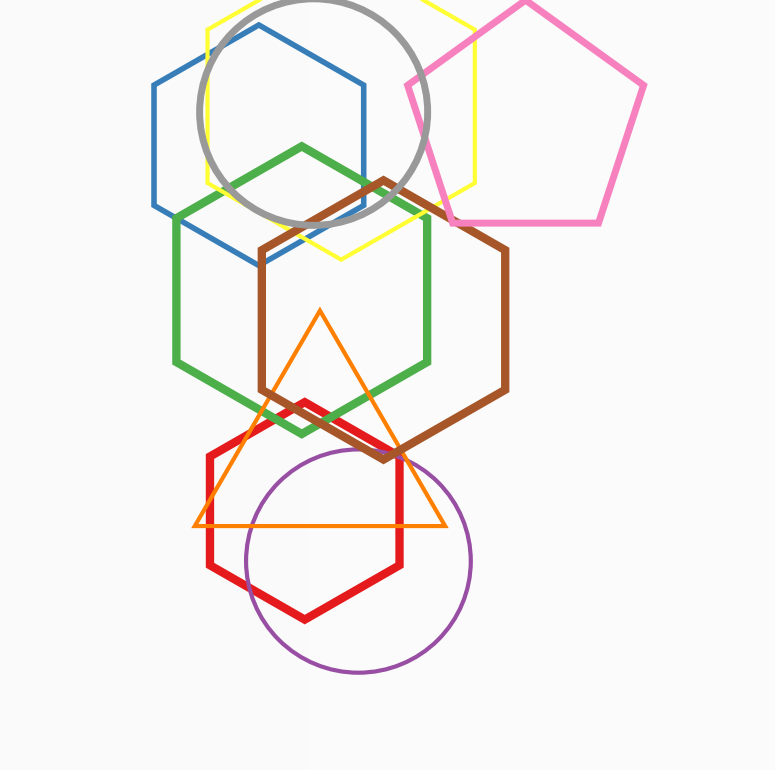[{"shape": "hexagon", "thickness": 3, "radius": 0.71, "center": [0.393, 0.337]}, {"shape": "hexagon", "thickness": 2, "radius": 0.78, "center": [0.334, 0.811]}, {"shape": "hexagon", "thickness": 3, "radius": 0.93, "center": [0.389, 0.623]}, {"shape": "circle", "thickness": 1.5, "radius": 0.72, "center": [0.462, 0.271]}, {"shape": "triangle", "thickness": 1.5, "radius": 0.93, "center": [0.413, 0.41]}, {"shape": "hexagon", "thickness": 1.5, "radius": 1.0, "center": [0.44, 0.862]}, {"shape": "hexagon", "thickness": 3, "radius": 0.91, "center": [0.495, 0.584]}, {"shape": "pentagon", "thickness": 2.5, "radius": 0.8, "center": [0.678, 0.84]}, {"shape": "circle", "thickness": 2.5, "radius": 0.74, "center": [0.405, 0.854]}]